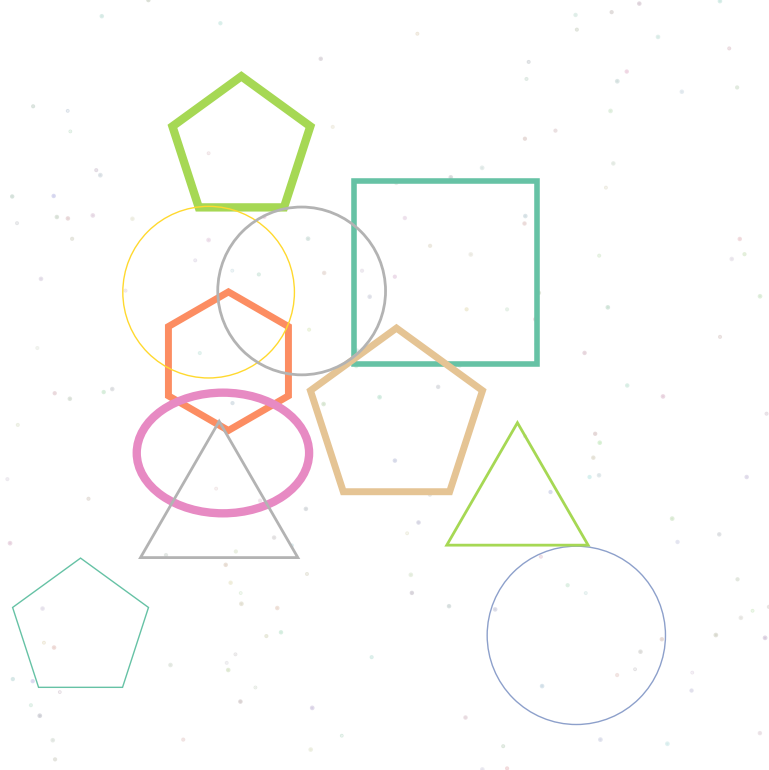[{"shape": "square", "thickness": 2, "radius": 0.59, "center": [0.579, 0.646]}, {"shape": "pentagon", "thickness": 0.5, "radius": 0.46, "center": [0.105, 0.182]}, {"shape": "hexagon", "thickness": 2.5, "radius": 0.45, "center": [0.297, 0.531]}, {"shape": "circle", "thickness": 0.5, "radius": 0.58, "center": [0.748, 0.175]}, {"shape": "oval", "thickness": 3, "radius": 0.56, "center": [0.29, 0.412]}, {"shape": "triangle", "thickness": 1, "radius": 0.53, "center": [0.672, 0.345]}, {"shape": "pentagon", "thickness": 3, "radius": 0.47, "center": [0.313, 0.807]}, {"shape": "circle", "thickness": 0.5, "radius": 0.56, "center": [0.271, 0.621]}, {"shape": "pentagon", "thickness": 2.5, "radius": 0.59, "center": [0.515, 0.456]}, {"shape": "triangle", "thickness": 1, "radius": 0.59, "center": [0.285, 0.335]}, {"shape": "circle", "thickness": 1, "radius": 0.54, "center": [0.392, 0.622]}]